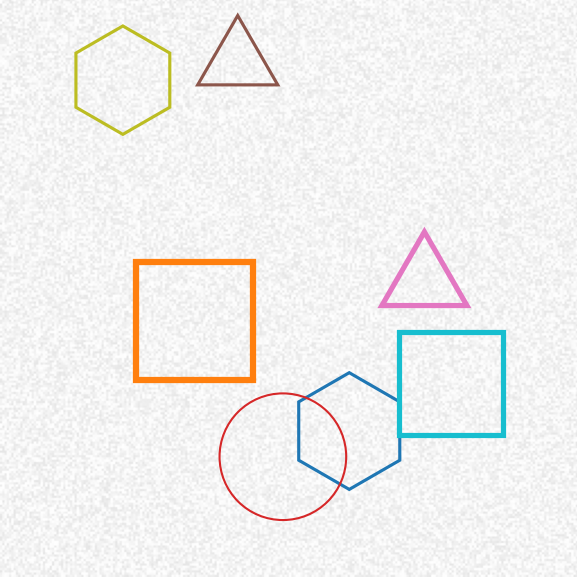[{"shape": "hexagon", "thickness": 1.5, "radius": 0.51, "center": [0.605, 0.253]}, {"shape": "square", "thickness": 3, "radius": 0.51, "center": [0.337, 0.444]}, {"shape": "circle", "thickness": 1, "radius": 0.55, "center": [0.49, 0.208]}, {"shape": "triangle", "thickness": 1.5, "radius": 0.4, "center": [0.412, 0.892]}, {"shape": "triangle", "thickness": 2.5, "radius": 0.42, "center": [0.735, 0.513]}, {"shape": "hexagon", "thickness": 1.5, "radius": 0.47, "center": [0.213, 0.86]}, {"shape": "square", "thickness": 2.5, "radius": 0.45, "center": [0.781, 0.335]}]